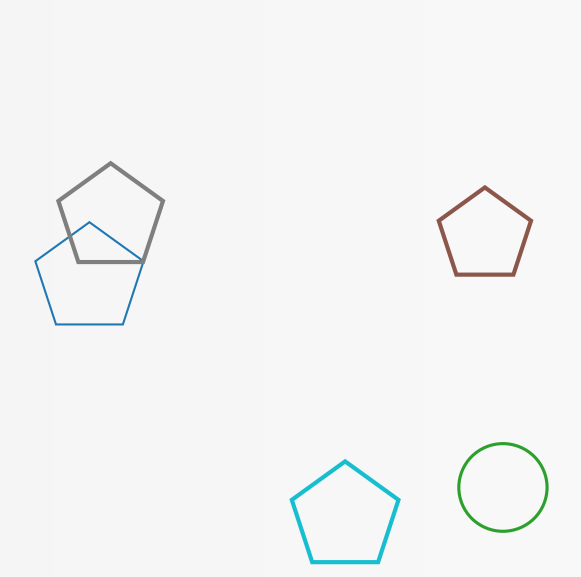[{"shape": "pentagon", "thickness": 1, "radius": 0.49, "center": [0.154, 0.516]}, {"shape": "circle", "thickness": 1.5, "radius": 0.38, "center": [0.865, 0.155]}, {"shape": "pentagon", "thickness": 2, "radius": 0.42, "center": [0.834, 0.591]}, {"shape": "pentagon", "thickness": 2, "radius": 0.47, "center": [0.19, 0.622]}, {"shape": "pentagon", "thickness": 2, "radius": 0.48, "center": [0.594, 0.104]}]